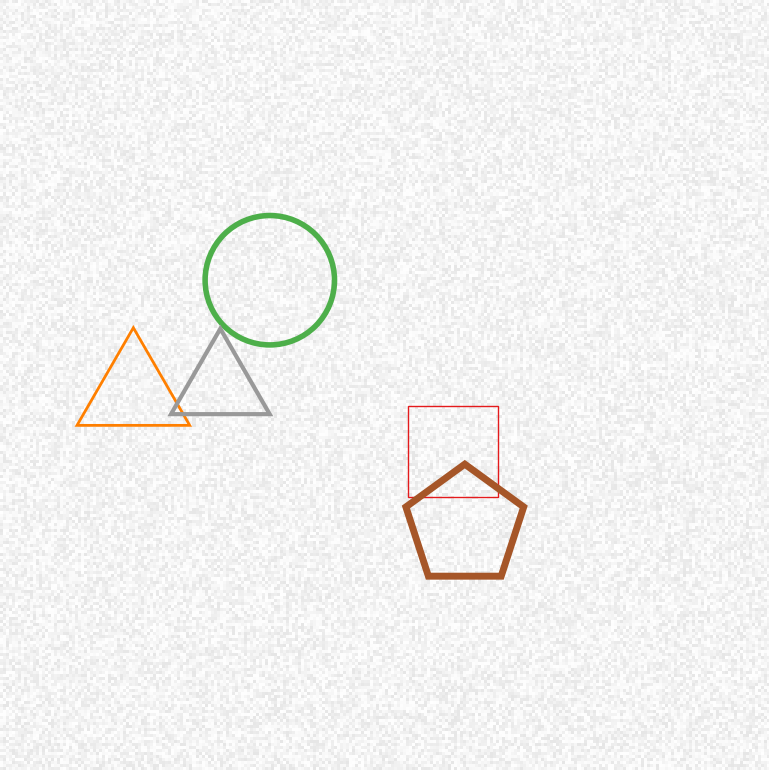[{"shape": "square", "thickness": 0.5, "radius": 0.29, "center": [0.589, 0.413]}, {"shape": "circle", "thickness": 2, "radius": 0.42, "center": [0.35, 0.636]}, {"shape": "triangle", "thickness": 1, "radius": 0.42, "center": [0.173, 0.49]}, {"shape": "pentagon", "thickness": 2.5, "radius": 0.4, "center": [0.604, 0.317]}, {"shape": "triangle", "thickness": 1.5, "radius": 0.37, "center": [0.286, 0.499]}]